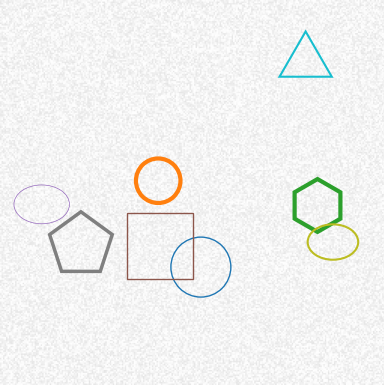[{"shape": "circle", "thickness": 1, "radius": 0.39, "center": [0.522, 0.306]}, {"shape": "circle", "thickness": 3, "radius": 0.29, "center": [0.411, 0.531]}, {"shape": "hexagon", "thickness": 3, "radius": 0.34, "center": [0.825, 0.466]}, {"shape": "oval", "thickness": 0.5, "radius": 0.36, "center": [0.108, 0.469]}, {"shape": "square", "thickness": 1, "radius": 0.43, "center": [0.416, 0.361]}, {"shape": "pentagon", "thickness": 2.5, "radius": 0.43, "center": [0.21, 0.364]}, {"shape": "oval", "thickness": 1.5, "radius": 0.33, "center": [0.865, 0.371]}, {"shape": "triangle", "thickness": 1.5, "radius": 0.39, "center": [0.794, 0.84]}]